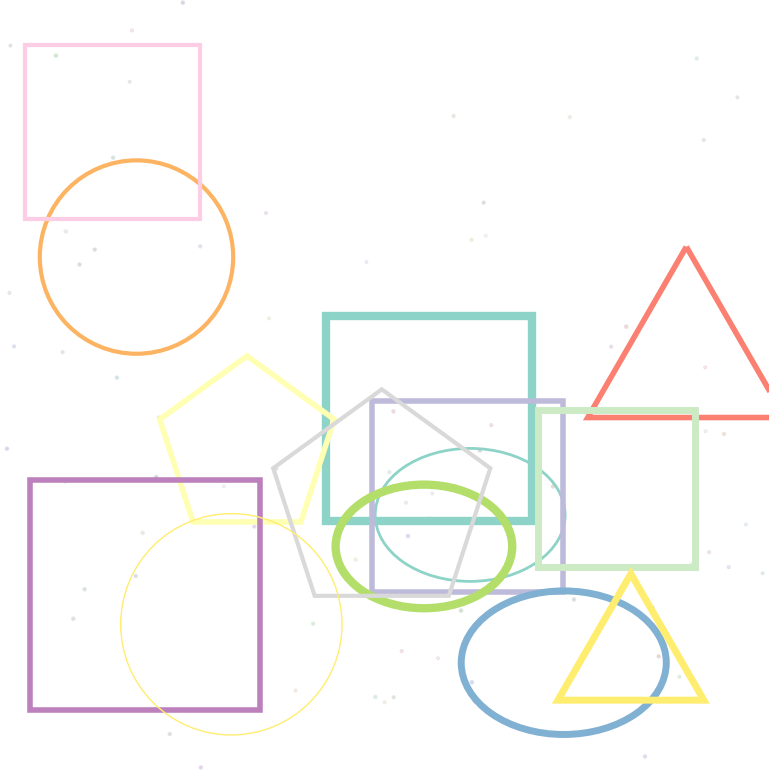[{"shape": "oval", "thickness": 1, "radius": 0.62, "center": [0.611, 0.331]}, {"shape": "square", "thickness": 3, "radius": 0.67, "center": [0.557, 0.457]}, {"shape": "pentagon", "thickness": 2, "radius": 0.6, "center": [0.321, 0.419]}, {"shape": "square", "thickness": 2, "radius": 0.62, "center": [0.607, 0.356]}, {"shape": "triangle", "thickness": 2, "radius": 0.74, "center": [0.891, 0.532]}, {"shape": "oval", "thickness": 2.5, "radius": 0.67, "center": [0.732, 0.139]}, {"shape": "circle", "thickness": 1.5, "radius": 0.63, "center": [0.177, 0.666]}, {"shape": "oval", "thickness": 3, "radius": 0.57, "center": [0.551, 0.29]}, {"shape": "square", "thickness": 1.5, "radius": 0.57, "center": [0.146, 0.829]}, {"shape": "pentagon", "thickness": 1.5, "radius": 0.74, "center": [0.496, 0.346]}, {"shape": "square", "thickness": 2, "radius": 0.75, "center": [0.189, 0.227]}, {"shape": "square", "thickness": 2.5, "radius": 0.51, "center": [0.8, 0.365]}, {"shape": "triangle", "thickness": 2.5, "radius": 0.55, "center": [0.819, 0.145]}, {"shape": "circle", "thickness": 0.5, "radius": 0.72, "center": [0.3, 0.189]}]